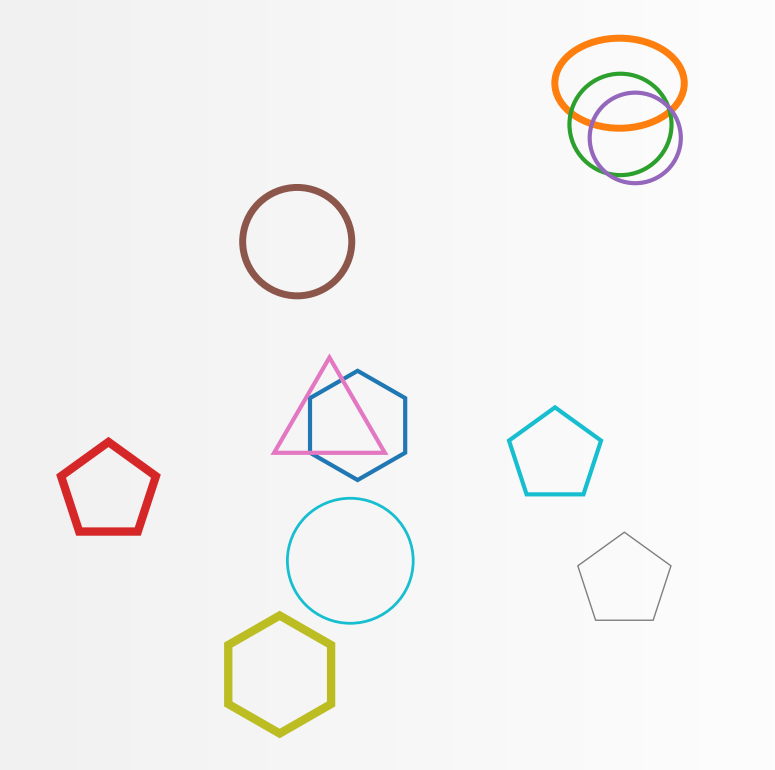[{"shape": "hexagon", "thickness": 1.5, "radius": 0.35, "center": [0.461, 0.448]}, {"shape": "oval", "thickness": 2.5, "radius": 0.42, "center": [0.799, 0.892]}, {"shape": "circle", "thickness": 1.5, "radius": 0.33, "center": [0.801, 0.838]}, {"shape": "pentagon", "thickness": 3, "radius": 0.32, "center": [0.14, 0.362]}, {"shape": "circle", "thickness": 1.5, "radius": 0.29, "center": [0.82, 0.821]}, {"shape": "circle", "thickness": 2.5, "radius": 0.35, "center": [0.384, 0.686]}, {"shape": "triangle", "thickness": 1.5, "radius": 0.41, "center": [0.425, 0.453]}, {"shape": "pentagon", "thickness": 0.5, "radius": 0.32, "center": [0.806, 0.246]}, {"shape": "hexagon", "thickness": 3, "radius": 0.38, "center": [0.361, 0.124]}, {"shape": "pentagon", "thickness": 1.5, "radius": 0.31, "center": [0.716, 0.409]}, {"shape": "circle", "thickness": 1, "radius": 0.41, "center": [0.452, 0.272]}]